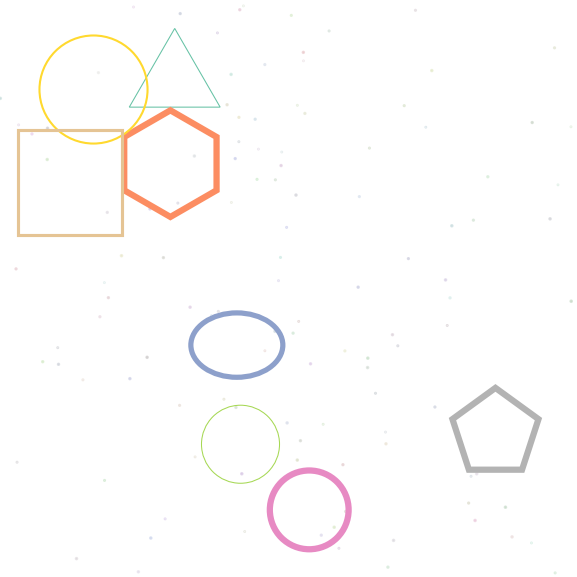[{"shape": "triangle", "thickness": 0.5, "radius": 0.45, "center": [0.303, 0.859]}, {"shape": "hexagon", "thickness": 3, "radius": 0.46, "center": [0.295, 0.716]}, {"shape": "oval", "thickness": 2.5, "radius": 0.4, "center": [0.41, 0.402]}, {"shape": "circle", "thickness": 3, "radius": 0.34, "center": [0.535, 0.116]}, {"shape": "circle", "thickness": 0.5, "radius": 0.34, "center": [0.416, 0.23]}, {"shape": "circle", "thickness": 1, "radius": 0.47, "center": [0.162, 0.844]}, {"shape": "square", "thickness": 1.5, "radius": 0.45, "center": [0.121, 0.684]}, {"shape": "pentagon", "thickness": 3, "radius": 0.39, "center": [0.858, 0.249]}]